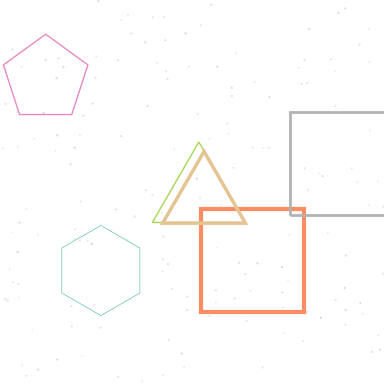[{"shape": "hexagon", "thickness": 0.5, "radius": 0.59, "center": [0.262, 0.297]}, {"shape": "square", "thickness": 3, "radius": 0.67, "center": [0.656, 0.323]}, {"shape": "pentagon", "thickness": 1, "radius": 0.58, "center": [0.119, 0.796]}, {"shape": "triangle", "thickness": 1, "radius": 0.7, "center": [0.516, 0.492]}, {"shape": "triangle", "thickness": 2.5, "radius": 0.62, "center": [0.53, 0.482]}, {"shape": "square", "thickness": 2, "radius": 0.67, "center": [0.886, 0.575]}]